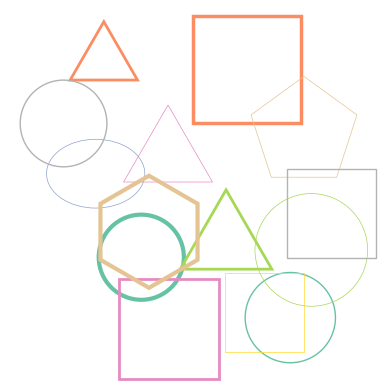[{"shape": "circle", "thickness": 3, "radius": 0.55, "center": [0.367, 0.332]}, {"shape": "circle", "thickness": 1, "radius": 0.59, "center": [0.754, 0.175]}, {"shape": "square", "thickness": 2.5, "radius": 0.7, "center": [0.641, 0.82]}, {"shape": "triangle", "thickness": 2, "radius": 0.51, "center": [0.27, 0.843]}, {"shape": "oval", "thickness": 0.5, "radius": 0.64, "center": [0.248, 0.549]}, {"shape": "square", "thickness": 2, "radius": 0.65, "center": [0.439, 0.145]}, {"shape": "triangle", "thickness": 0.5, "radius": 0.67, "center": [0.436, 0.594]}, {"shape": "circle", "thickness": 0.5, "radius": 0.73, "center": [0.809, 0.351]}, {"shape": "triangle", "thickness": 2, "radius": 0.69, "center": [0.587, 0.37]}, {"shape": "square", "thickness": 0.5, "radius": 0.52, "center": [0.688, 0.188]}, {"shape": "pentagon", "thickness": 0.5, "radius": 0.72, "center": [0.79, 0.657]}, {"shape": "hexagon", "thickness": 3, "radius": 0.73, "center": [0.387, 0.398]}, {"shape": "square", "thickness": 1, "radius": 0.58, "center": [0.861, 0.445]}, {"shape": "circle", "thickness": 1, "radius": 0.56, "center": [0.165, 0.679]}]